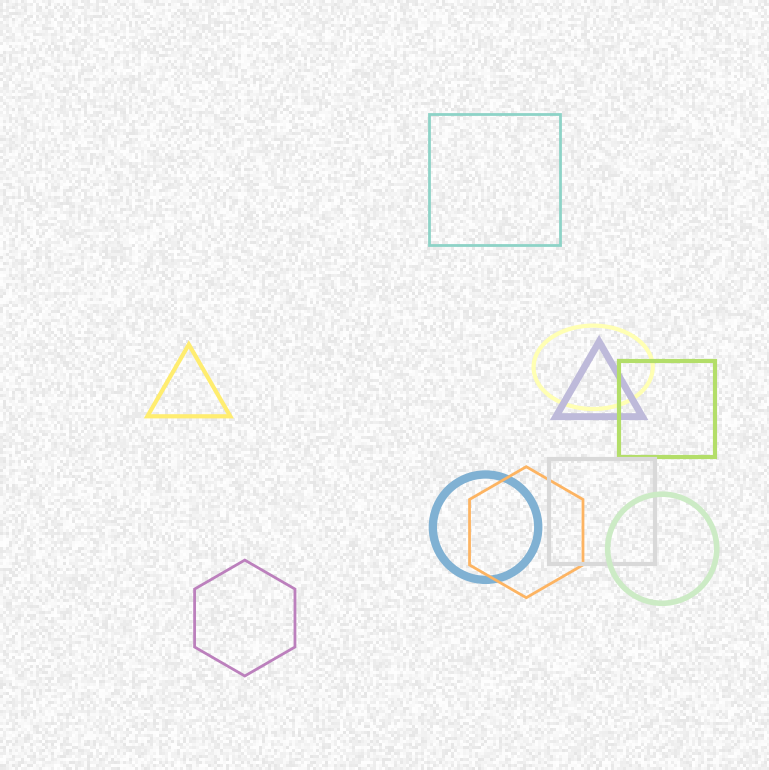[{"shape": "square", "thickness": 1, "radius": 0.42, "center": [0.642, 0.767]}, {"shape": "oval", "thickness": 1.5, "radius": 0.39, "center": [0.77, 0.523]}, {"shape": "triangle", "thickness": 2.5, "radius": 0.32, "center": [0.778, 0.491]}, {"shape": "circle", "thickness": 3, "radius": 0.34, "center": [0.631, 0.315]}, {"shape": "hexagon", "thickness": 1, "radius": 0.43, "center": [0.683, 0.309]}, {"shape": "square", "thickness": 1.5, "radius": 0.31, "center": [0.867, 0.469]}, {"shape": "square", "thickness": 1.5, "radius": 0.34, "center": [0.782, 0.336]}, {"shape": "hexagon", "thickness": 1, "radius": 0.38, "center": [0.318, 0.197]}, {"shape": "circle", "thickness": 2, "radius": 0.35, "center": [0.86, 0.287]}, {"shape": "triangle", "thickness": 1.5, "radius": 0.31, "center": [0.245, 0.49]}]